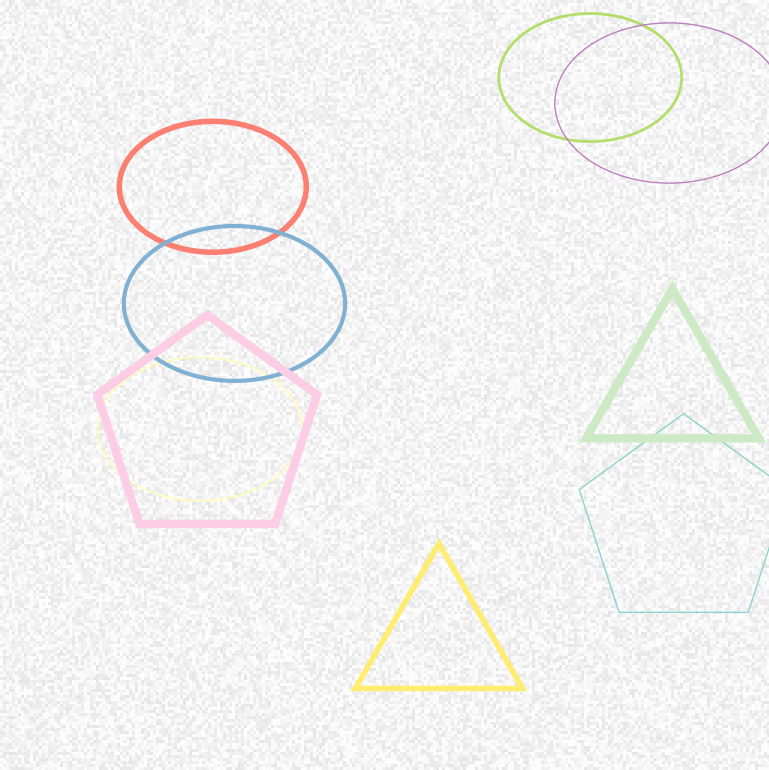[{"shape": "pentagon", "thickness": 0.5, "radius": 0.71, "center": [0.888, 0.32]}, {"shape": "oval", "thickness": 0.5, "radius": 0.67, "center": [0.26, 0.443]}, {"shape": "oval", "thickness": 2, "radius": 0.61, "center": [0.276, 0.757]}, {"shape": "oval", "thickness": 1.5, "radius": 0.72, "center": [0.305, 0.606]}, {"shape": "oval", "thickness": 1, "radius": 0.59, "center": [0.767, 0.899]}, {"shape": "pentagon", "thickness": 3, "radius": 0.75, "center": [0.269, 0.441]}, {"shape": "oval", "thickness": 0.5, "radius": 0.74, "center": [0.869, 0.866]}, {"shape": "triangle", "thickness": 3, "radius": 0.65, "center": [0.873, 0.496]}, {"shape": "triangle", "thickness": 2, "radius": 0.63, "center": [0.57, 0.169]}]